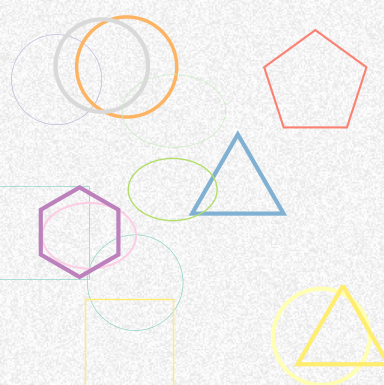[{"shape": "circle", "thickness": 0.5, "radius": 0.62, "center": [0.351, 0.266]}, {"shape": "square", "thickness": 0.5, "radius": 0.6, "center": [0.11, 0.395]}, {"shape": "circle", "thickness": 3, "radius": 0.62, "center": [0.835, 0.125]}, {"shape": "circle", "thickness": 0.5, "radius": 0.59, "center": [0.147, 0.793]}, {"shape": "pentagon", "thickness": 1.5, "radius": 0.7, "center": [0.819, 0.782]}, {"shape": "triangle", "thickness": 3, "radius": 0.69, "center": [0.618, 0.514]}, {"shape": "circle", "thickness": 2.5, "radius": 0.65, "center": [0.329, 0.826]}, {"shape": "oval", "thickness": 1, "radius": 0.58, "center": [0.449, 0.508]}, {"shape": "oval", "thickness": 1.5, "radius": 0.61, "center": [0.231, 0.388]}, {"shape": "circle", "thickness": 3, "radius": 0.6, "center": [0.264, 0.83]}, {"shape": "hexagon", "thickness": 3, "radius": 0.58, "center": [0.207, 0.397]}, {"shape": "oval", "thickness": 0.5, "radius": 0.67, "center": [0.452, 0.712]}, {"shape": "square", "thickness": 1, "radius": 0.57, "center": [0.336, 0.109]}, {"shape": "triangle", "thickness": 3, "radius": 0.68, "center": [0.891, 0.122]}]